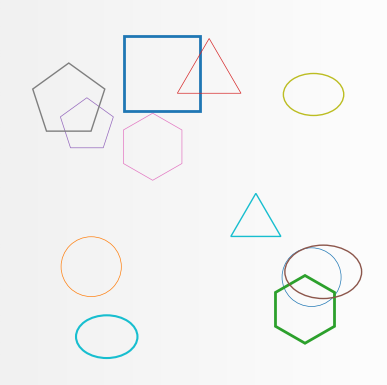[{"shape": "circle", "thickness": 0.5, "radius": 0.38, "center": [0.804, 0.28]}, {"shape": "square", "thickness": 2, "radius": 0.49, "center": [0.419, 0.809]}, {"shape": "circle", "thickness": 0.5, "radius": 0.39, "center": [0.235, 0.307]}, {"shape": "hexagon", "thickness": 2, "radius": 0.44, "center": [0.787, 0.196]}, {"shape": "triangle", "thickness": 0.5, "radius": 0.47, "center": [0.54, 0.805]}, {"shape": "pentagon", "thickness": 0.5, "radius": 0.36, "center": [0.224, 0.674]}, {"shape": "oval", "thickness": 1, "radius": 0.5, "center": [0.834, 0.294]}, {"shape": "hexagon", "thickness": 0.5, "radius": 0.44, "center": [0.394, 0.619]}, {"shape": "pentagon", "thickness": 1, "radius": 0.49, "center": [0.177, 0.738]}, {"shape": "oval", "thickness": 1, "radius": 0.39, "center": [0.809, 0.755]}, {"shape": "oval", "thickness": 1.5, "radius": 0.4, "center": [0.275, 0.126]}, {"shape": "triangle", "thickness": 1, "radius": 0.37, "center": [0.66, 0.423]}]